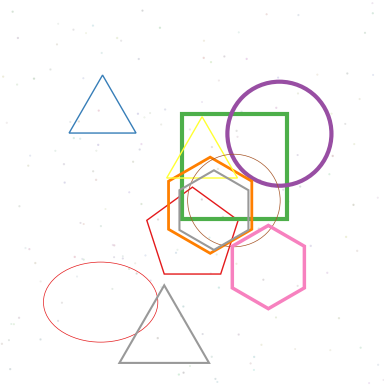[{"shape": "oval", "thickness": 0.5, "radius": 0.74, "center": [0.261, 0.215]}, {"shape": "pentagon", "thickness": 1, "radius": 0.62, "center": [0.5, 0.389]}, {"shape": "triangle", "thickness": 1, "radius": 0.5, "center": [0.266, 0.705]}, {"shape": "square", "thickness": 3, "radius": 0.68, "center": [0.609, 0.567]}, {"shape": "circle", "thickness": 3, "radius": 0.68, "center": [0.726, 0.653]}, {"shape": "hexagon", "thickness": 2, "radius": 0.62, "center": [0.546, 0.467]}, {"shape": "triangle", "thickness": 1, "radius": 0.53, "center": [0.525, 0.591]}, {"shape": "circle", "thickness": 0.5, "radius": 0.6, "center": [0.608, 0.479]}, {"shape": "hexagon", "thickness": 2.5, "radius": 0.54, "center": [0.697, 0.306]}, {"shape": "hexagon", "thickness": 1.5, "radius": 0.52, "center": [0.556, 0.454]}, {"shape": "triangle", "thickness": 1.5, "radius": 0.67, "center": [0.427, 0.125]}]